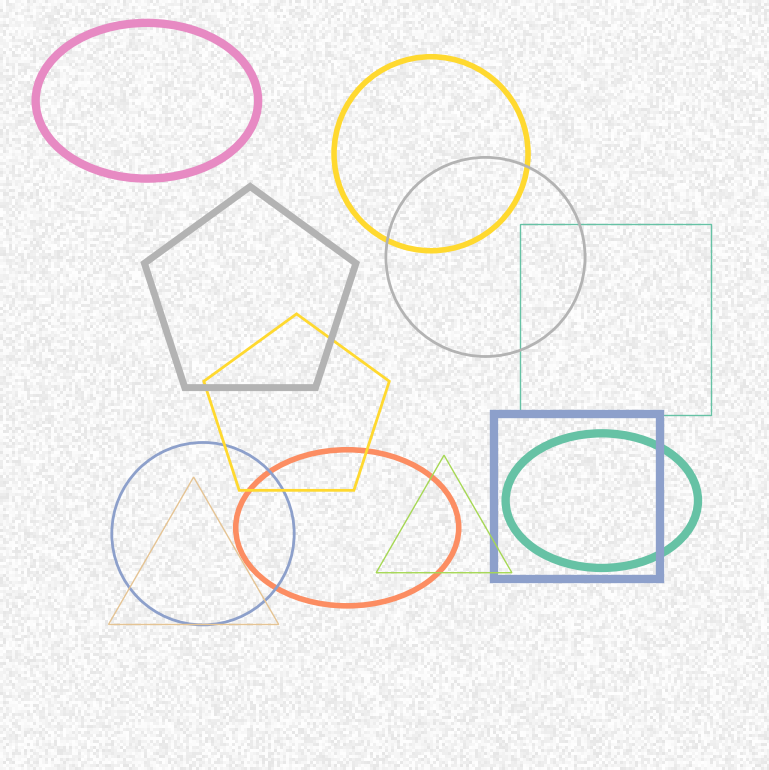[{"shape": "oval", "thickness": 3, "radius": 0.62, "center": [0.782, 0.35]}, {"shape": "square", "thickness": 0.5, "radius": 0.62, "center": [0.8, 0.585]}, {"shape": "oval", "thickness": 2, "radius": 0.72, "center": [0.451, 0.315]}, {"shape": "circle", "thickness": 1, "radius": 0.59, "center": [0.264, 0.307]}, {"shape": "square", "thickness": 3, "radius": 0.54, "center": [0.749, 0.356]}, {"shape": "oval", "thickness": 3, "radius": 0.72, "center": [0.191, 0.869]}, {"shape": "triangle", "thickness": 0.5, "radius": 0.51, "center": [0.577, 0.307]}, {"shape": "circle", "thickness": 2, "radius": 0.63, "center": [0.56, 0.8]}, {"shape": "pentagon", "thickness": 1, "radius": 0.63, "center": [0.385, 0.466]}, {"shape": "triangle", "thickness": 0.5, "radius": 0.64, "center": [0.251, 0.253]}, {"shape": "pentagon", "thickness": 2.5, "radius": 0.72, "center": [0.325, 0.613]}, {"shape": "circle", "thickness": 1, "radius": 0.65, "center": [0.63, 0.666]}]